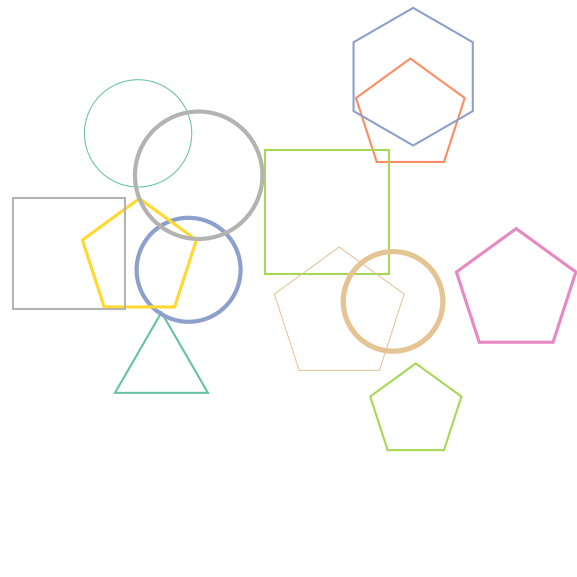[{"shape": "circle", "thickness": 0.5, "radius": 0.46, "center": [0.239, 0.768]}, {"shape": "triangle", "thickness": 1, "radius": 0.46, "center": [0.28, 0.365]}, {"shape": "pentagon", "thickness": 1, "radius": 0.5, "center": [0.711, 0.799]}, {"shape": "circle", "thickness": 2, "radius": 0.45, "center": [0.327, 0.532]}, {"shape": "hexagon", "thickness": 1, "radius": 0.6, "center": [0.715, 0.866]}, {"shape": "pentagon", "thickness": 1.5, "radius": 0.54, "center": [0.894, 0.494]}, {"shape": "pentagon", "thickness": 1, "radius": 0.42, "center": [0.72, 0.287]}, {"shape": "square", "thickness": 1, "radius": 0.53, "center": [0.566, 0.632]}, {"shape": "pentagon", "thickness": 1.5, "radius": 0.52, "center": [0.241, 0.552]}, {"shape": "circle", "thickness": 2.5, "radius": 0.43, "center": [0.681, 0.477]}, {"shape": "pentagon", "thickness": 0.5, "radius": 0.59, "center": [0.587, 0.453]}, {"shape": "square", "thickness": 1, "radius": 0.48, "center": [0.12, 0.56]}, {"shape": "circle", "thickness": 2, "radius": 0.55, "center": [0.344, 0.696]}]